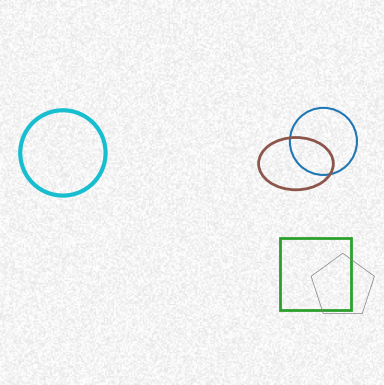[{"shape": "circle", "thickness": 1.5, "radius": 0.44, "center": [0.84, 0.633]}, {"shape": "square", "thickness": 2, "radius": 0.47, "center": [0.82, 0.288]}, {"shape": "oval", "thickness": 2, "radius": 0.49, "center": [0.769, 0.575]}, {"shape": "pentagon", "thickness": 0.5, "radius": 0.43, "center": [0.89, 0.256]}, {"shape": "circle", "thickness": 3, "radius": 0.55, "center": [0.163, 0.603]}]